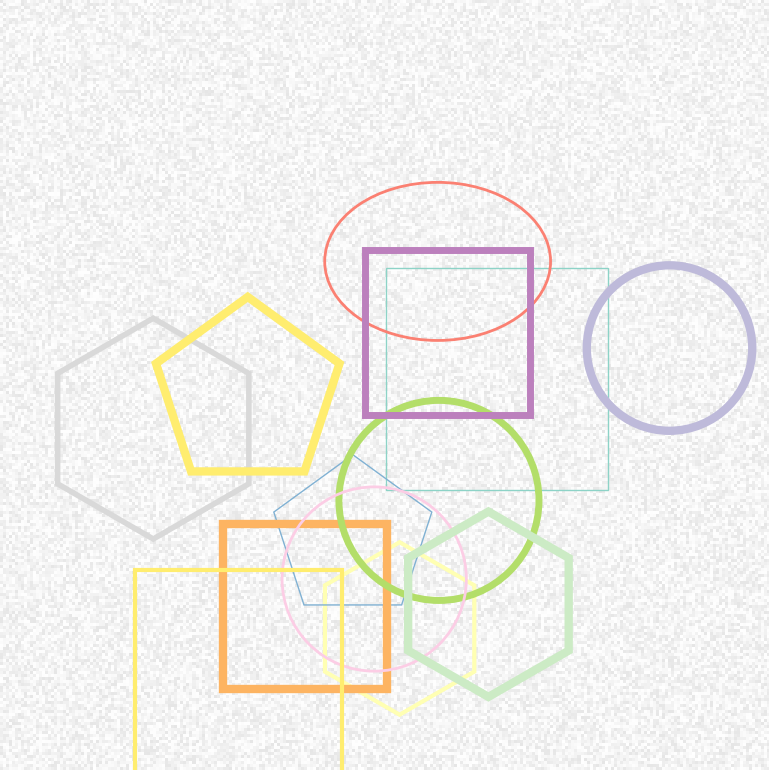[{"shape": "square", "thickness": 0.5, "radius": 0.72, "center": [0.645, 0.508]}, {"shape": "hexagon", "thickness": 1.5, "radius": 0.56, "center": [0.519, 0.184]}, {"shape": "circle", "thickness": 3, "radius": 0.54, "center": [0.87, 0.548]}, {"shape": "oval", "thickness": 1, "radius": 0.73, "center": [0.568, 0.661]}, {"shape": "pentagon", "thickness": 0.5, "radius": 0.54, "center": [0.458, 0.302]}, {"shape": "square", "thickness": 3, "radius": 0.53, "center": [0.396, 0.212]}, {"shape": "circle", "thickness": 2.5, "radius": 0.65, "center": [0.57, 0.35]}, {"shape": "circle", "thickness": 1, "radius": 0.6, "center": [0.486, 0.248]}, {"shape": "hexagon", "thickness": 2, "radius": 0.72, "center": [0.199, 0.443]}, {"shape": "square", "thickness": 2.5, "radius": 0.54, "center": [0.581, 0.568]}, {"shape": "hexagon", "thickness": 3, "radius": 0.6, "center": [0.634, 0.215]}, {"shape": "square", "thickness": 1.5, "radius": 0.67, "center": [0.31, 0.125]}, {"shape": "pentagon", "thickness": 3, "radius": 0.63, "center": [0.322, 0.489]}]